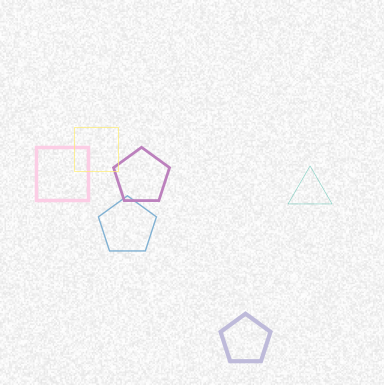[{"shape": "triangle", "thickness": 0.5, "radius": 0.33, "center": [0.805, 0.503]}, {"shape": "pentagon", "thickness": 3, "radius": 0.34, "center": [0.638, 0.117]}, {"shape": "pentagon", "thickness": 1, "radius": 0.4, "center": [0.331, 0.412]}, {"shape": "square", "thickness": 2.5, "radius": 0.34, "center": [0.161, 0.55]}, {"shape": "pentagon", "thickness": 2, "radius": 0.38, "center": [0.368, 0.541]}, {"shape": "square", "thickness": 0.5, "radius": 0.29, "center": [0.25, 0.612]}]